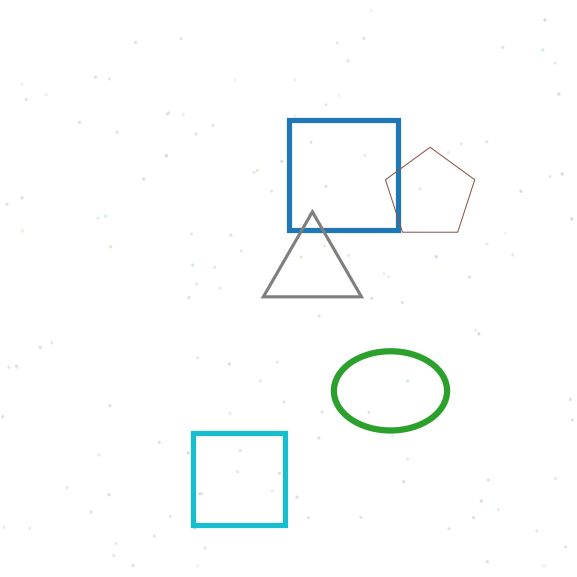[{"shape": "square", "thickness": 2.5, "radius": 0.47, "center": [0.595, 0.696]}, {"shape": "oval", "thickness": 3, "radius": 0.49, "center": [0.676, 0.322]}, {"shape": "pentagon", "thickness": 0.5, "radius": 0.41, "center": [0.745, 0.663]}, {"shape": "triangle", "thickness": 1.5, "radius": 0.49, "center": [0.541, 0.534]}, {"shape": "square", "thickness": 2.5, "radius": 0.4, "center": [0.414, 0.169]}]